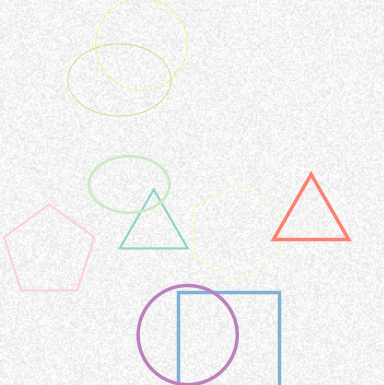[{"shape": "triangle", "thickness": 1.5, "radius": 0.51, "center": [0.399, 0.406]}, {"shape": "hexagon", "thickness": 0.5, "radius": 0.64, "center": [0.612, 0.397]}, {"shape": "triangle", "thickness": 2.5, "radius": 0.56, "center": [0.808, 0.434]}, {"shape": "square", "thickness": 2.5, "radius": 0.66, "center": [0.594, 0.11]}, {"shape": "oval", "thickness": 0.5, "radius": 0.67, "center": [0.31, 0.792]}, {"shape": "pentagon", "thickness": 1.5, "radius": 0.62, "center": [0.128, 0.345]}, {"shape": "circle", "thickness": 2.5, "radius": 0.64, "center": [0.488, 0.13]}, {"shape": "oval", "thickness": 2, "radius": 0.52, "center": [0.336, 0.521]}, {"shape": "circle", "thickness": 0.5, "radius": 0.6, "center": [0.368, 0.885]}]